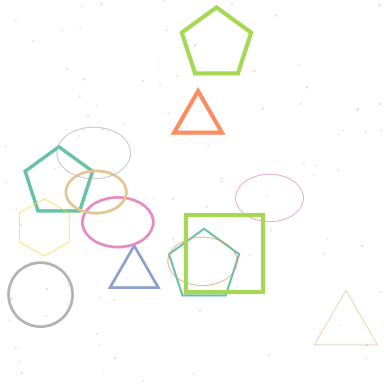[{"shape": "pentagon", "thickness": 2.5, "radius": 0.46, "center": [0.153, 0.527]}, {"shape": "pentagon", "thickness": 1.5, "radius": 0.48, "center": [0.53, 0.31]}, {"shape": "oval", "thickness": 0.5, "radius": 0.45, "center": [0.526, 0.321]}, {"shape": "triangle", "thickness": 3, "radius": 0.36, "center": [0.514, 0.691]}, {"shape": "triangle", "thickness": 2, "radius": 0.36, "center": [0.349, 0.289]}, {"shape": "oval", "thickness": 2, "radius": 0.46, "center": [0.306, 0.423]}, {"shape": "oval", "thickness": 0.5, "radius": 0.44, "center": [0.7, 0.486]}, {"shape": "pentagon", "thickness": 3, "radius": 0.47, "center": [0.562, 0.886]}, {"shape": "square", "thickness": 3, "radius": 0.5, "center": [0.583, 0.341]}, {"shape": "hexagon", "thickness": 0.5, "radius": 0.37, "center": [0.115, 0.409]}, {"shape": "oval", "thickness": 2, "radius": 0.39, "center": [0.25, 0.501]}, {"shape": "triangle", "thickness": 0.5, "radius": 0.47, "center": [0.899, 0.151]}, {"shape": "oval", "thickness": 0.5, "radius": 0.48, "center": [0.243, 0.603]}, {"shape": "circle", "thickness": 2, "radius": 0.42, "center": [0.105, 0.235]}]